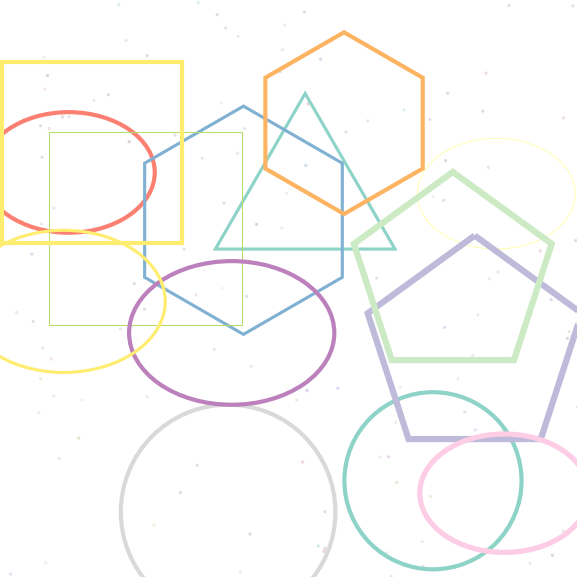[{"shape": "circle", "thickness": 2, "radius": 0.77, "center": [0.75, 0.167]}, {"shape": "triangle", "thickness": 1.5, "radius": 0.9, "center": [0.528, 0.658]}, {"shape": "oval", "thickness": 0.5, "radius": 0.68, "center": [0.859, 0.664]}, {"shape": "pentagon", "thickness": 3, "radius": 0.97, "center": [0.822, 0.396]}, {"shape": "oval", "thickness": 2, "radius": 0.75, "center": [0.119, 0.701]}, {"shape": "hexagon", "thickness": 1.5, "radius": 0.99, "center": [0.422, 0.618]}, {"shape": "hexagon", "thickness": 2, "radius": 0.79, "center": [0.596, 0.786]}, {"shape": "square", "thickness": 0.5, "radius": 0.83, "center": [0.252, 0.603]}, {"shape": "oval", "thickness": 2.5, "radius": 0.73, "center": [0.873, 0.145]}, {"shape": "circle", "thickness": 2, "radius": 0.93, "center": [0.395, 0.113]}, {"shape": "oval", "thickness": 2, "radius": 0.89, "center": [0.401, 0.423]}, {"shape": "pentagon", "thickness": 3, "radius": 0.9, "center": [0.784, 0.521]}, {"shape": "square", "thickness": 2, "radius": 0.78, "center": [0.16, 0.735]}, {"shape": "oval", "thickness": 1.5, "radius": 0.88, "center": [0.11, 0.477]}]